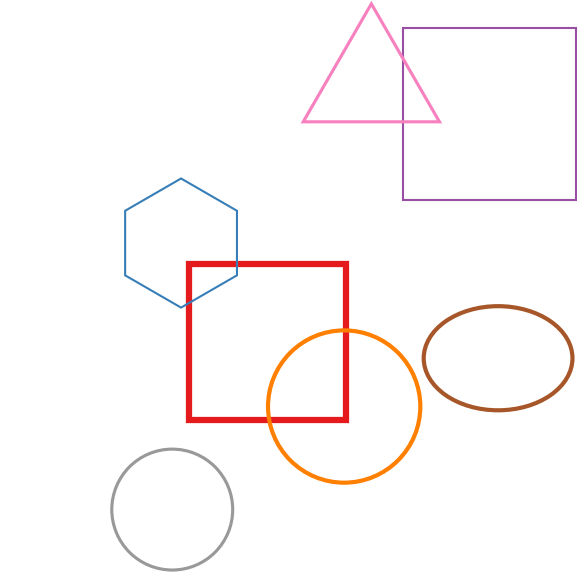[{"shape": "square", "thickness": 3, "radius": 0.68, "center": [0.463, 0.407]}, {"shape": "hexagon", "thickness": 1, "radius": 0.56, "center": [0.314, 0.578]}, {"shape": "square", "thickness": 1, "radius": 0.75, "center": [0.847, 0.802]}, {"shape": "circle", "thickness": 2, "radius": 0.66, "center": [0.596, 0.295]}, {"shape": "oval", "thickness": 2, "radius": 0.64, "center": [0.862, 0.379]}, {"shape": "triangle", "thickness": 1.5, "radius": 0.68, "center": [0.643, 0.856]}, {"shape": "circle", "thickness": 1.5, "radius": 0.52, "center": [0.298, 0.117]}]